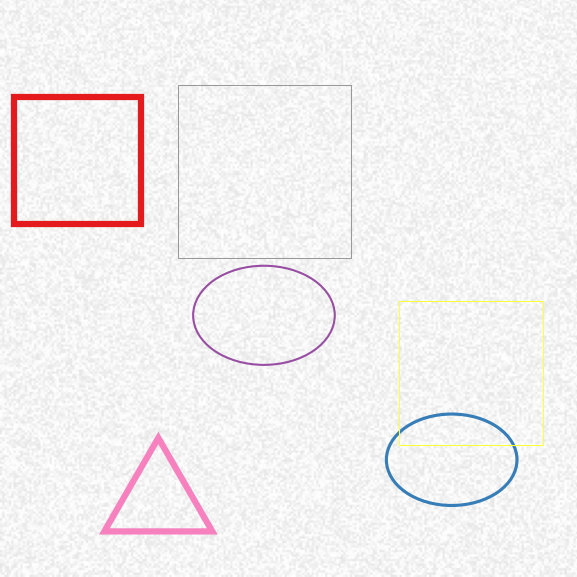[{"shape": "square", "thickness": 3, "radius": 0.55, "center": [0.134, 0.722]}, {"shape": "oval", "thickness": 1.5, "radius": 0.57, "center": [0.782, 0.203]}, {"shape": "oval", "thickness": 1, "radius": 0.61, "center": [0.457, 0.453]}, {"shape": "square", "thickness": 0.5, "radius": 0.62, "center": [0.816, 0.353]}, {"shape": "triangle", "thickness": 3, "radius": 0.54, "center": [0.274, 0.133]}, {"shape": "square", "thickness": 0.5, "radius": 0.75, "center": [0.458, 0.702]}]